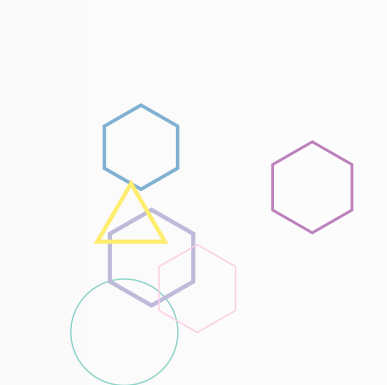[{"shape": "circle", "thickness": 1, "radius": 0.69, "center": [0.321, 0.137]}, {"shape": "hexagon", "thickness": 3, "radius": 0.62, "center": [0.391, 0.331]}, {"shape": "hexagon", "thickness": 2.5, "radius": 0.55, "center": [0.364, 0.618]}, {"shape": "hexagon", "thickness": 1, "radius": 0.57, "center": [0.509, 0.251]}, {"shape": "hexagon", "thickness": 2, "radius": 0.59, "center": [0.806, 0.513]}, {"shape": "triangle", "thickness": 3, "radius": 0.5, "center": [0.338, 0.423]}]